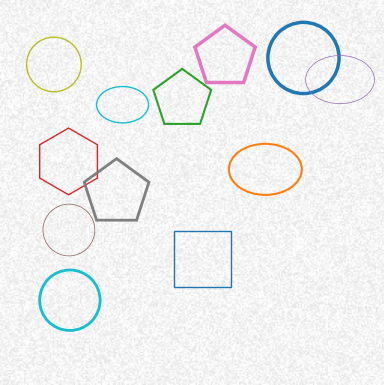[{"shape": "circle", "thickness": 2.5, "radius": 0.46, "center": [0.788, 0.849]}, {"shape": "square", "thickness": 1, "radius": 0.37, "center": [0.526, 0.327]}, {"shape": "oval", "thickness": 1.5, "radius": 0.47, "center": [0.689, 0.56]}, {"shape": "pentagon", "thickness": 1.5, "radius": 0.39, "center": [0.473, 0.742]}, {"shape": "hexagon", "thickness": 1, "radius": 0.43, "center": [0.178, 0.581]}, {"shape": "oval", "thickness": 0.5, "radius": 0.45, "center": [0.883, 0.793]}, {"shape": "circle", "thickness": 0.5, "radius": 0.34, "center": [0.179, 0.403]}, {"shape": "pentagon", "thickness": 2.5, "radius": 0.41, "center": [0.585, 0.852]}, {"shape": "pentagon", "thickness": 2, "radius": 0.44, "center": [0.303, 0.5]}, {"shape": "circle", "thickness": 1, "radius": 0.35, "center": [0.14, 0.833]}, {"shape": "oval", "thickness": 1, "radius": 0.34, "center": [0.318, 0.728]}, {"shape": "circle", "thickness": 2, "radius": 0.39, "center": [0.181, 0.22]}]